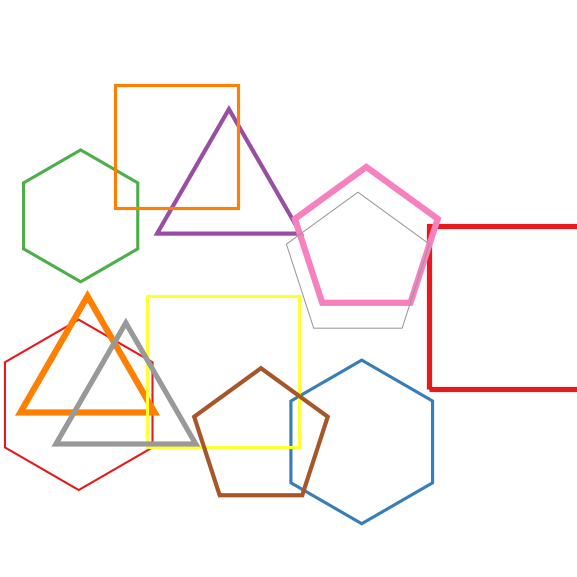[{"shape": "square", "thickness": 2.5, "radius": 0.7, "center": [0.884, 0.466]}, {"shape": "hexagon", "thickness": 1, "radius": 0.74, "center": [0.136, 0.298]}, {"shape": "hexagon", "thickness": 1.5, "radius": 0.71, "center": [0.626, 0.234]}, {"shape": "hexagon", "thickness": 1.5, "radius": 0.57, "center": [0.14, 0.625]}, {"shape": "triangle", "thickness": 2, "radius": 0.72, "center": [0.396, 0.666]}, {"shape": "square", "thickness": 1.5, "radius": 0.53, "center": [0.305, 0.746]}, {"shape": "triangle", "thickness": 3, "radius": 0.67, "center": [0.152, 0.352]}, {"shape": "square", "thickness": 1.5, "radius": 0.66, "center": [0.386, 0.356]}, {"shape": "pentagon", "thickness": 2, "radius": 0.61, "center": [0.452, 0.24]}, {"shape": "pentagon", "thickness": 3, "radius": 0.65, "center": [0.634, 0.58]}, {"shape": "pentagon", "thickness": 0.5, "radius": 0.65, "center": [0.62, 0.536]}, {"shape": "triangle", "thickness": 2.5, "radius": 0.7, "center": [0.218, 0.3]}]